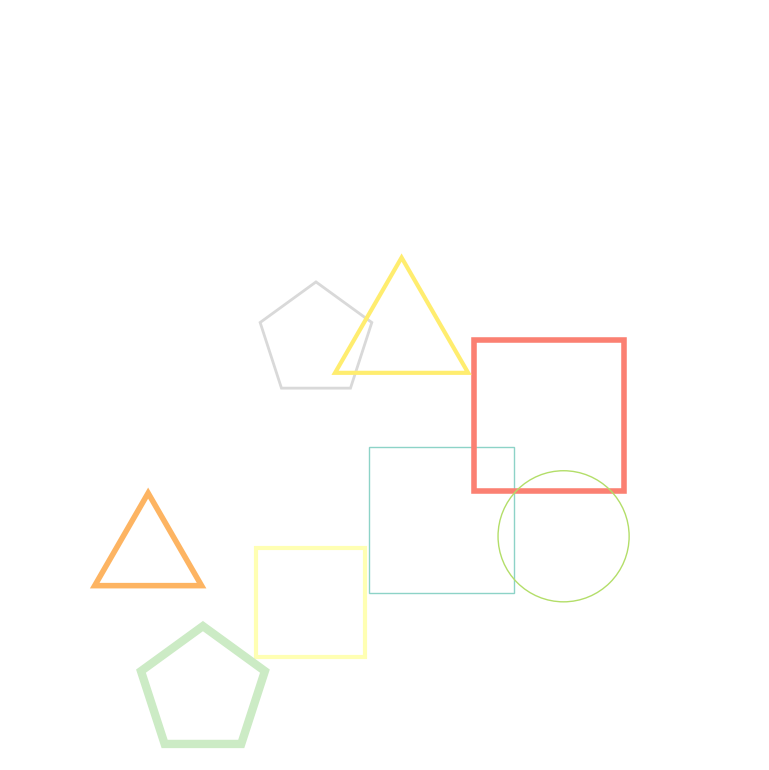[{"shape": "square", "thickness": 0.5, "radius": 0.47, "center": [0.573, 0.325]}, {"shape": "square", "thickness": 1.5, "radius": 0.35, "center": [0.403, 0.218]}, {"shape": "square", "thickness": 2, "radius": 0.49, "center": [0.713, 0.46]}, {"shape": "triangle", "thickness": 2, "radius": 0.4, "center": [0.192, 0.279]}, {"shape": "circle", "thickness": 0.5, "radius": 0.43, "center": [0.732, 0.304]}, {"shape": "pentagon", "thickness": 1, "radius": 0.38, "center": [0.41, 0.558]}, {"shape": "pentagon", "thickness": 3, "radius": 0.42, "center": [0.264, 0.102]}, {"shape": "triangle", "thickness": 1.5, "radius": 0.5, "center": [0.522, 0.566]}]